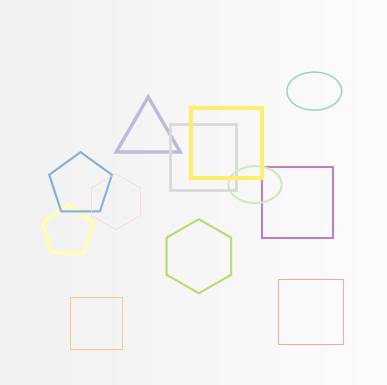[{"shape": "oval", "thickness": 1, "radius": 0.35, "center": [0.811, 0.763]}, {"shape": "pentagon", "thickness": 2.5, "radius": 0.35, "center": [0.176, 0.399]}, {"shape": "triangle", "thickness": 2.5, "radius": 0.48, "center": [0.383, 0.653]}, {"shape": "square", "thickness": 0.5, "radius": 0.42, "center": [0.801, 0.19]}, {"shape": "pentagon", "thickness": 1.5, "radius": 0.43, "center": [0.208, 0.52]}, {"shape": "square", "thickness": 0.5, "radius": 0.34, "center": [0.248, 0.162]}, {"shape": "hexagon", "thickness": 1.5, "radius": 0.48, "center": [0.513, 0.334]}, {"shape": "hexagon", "thickness": 0.5, "radius": 0.36, "center": [0.299, 0.476]}, {"shape": "square", "thickness": 2, "radius": 0.43, "center": [0.524, 0.592]}, {"shape": "square", "thickness": 1.5, "radius": 0.46, "center": [0.768, 0.475]}, {"shape": "oval", "thickness": 1.5, "radius": 0.34, "center": [0.658, 0.521]}, {"shape": "square", "thickness": 3, "radius": 0.45, "center": [0.585, 0.628]}]